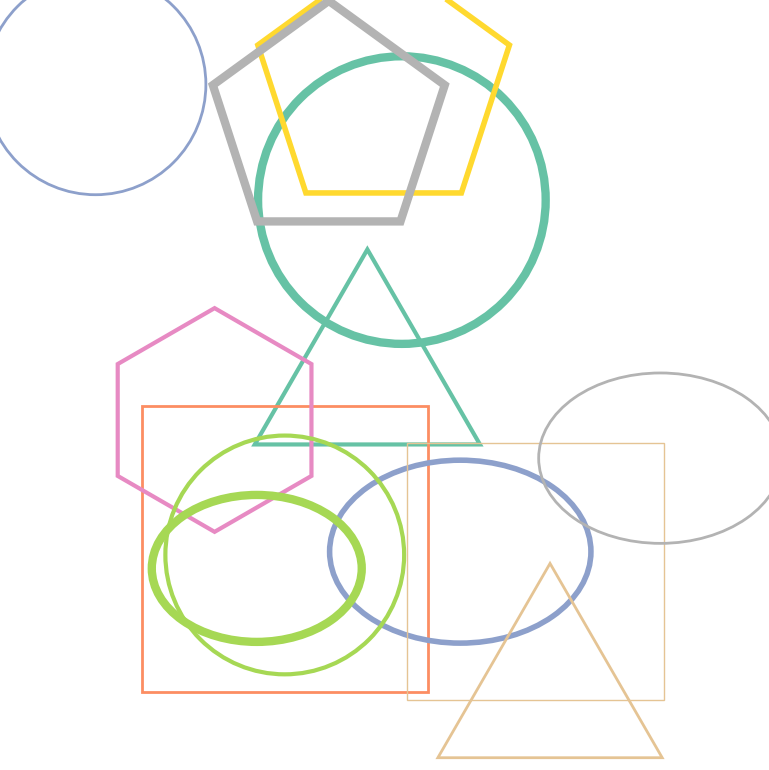[{"shape": "circle", "thickness": 3, "radius": 0.93, "center": [0.522, 0.74]}, {"shape": "triangle", "thickness": 1.5, "radius": 0.84, "center": [0.477, 0.507]}, {"shape": "square", "thickness": 1, "radius": 0.93, "center": [0.37, 0.287]}, {"shape": "circle", "thickness": 1, "radius": 0.72, "center": [0.124, 0.89]}, {"shape": "oval", "thickness": 2, "radius": 0.85, "center": [0.598, 0.284]}, {"shape": "hexagon", "thickness": 1.5, "radius": 0.73, "center": [0.279, 0.455]}, {"shape": "oval", "thickness": 3, "radius": 0.68, "center": [0.333, 0.262]}, {"shape": "circle", "thickness": 1.5, "radius": 0.78, "center": [0.37, 0.279]}, {"shape": "pentagon", "thickness": 2, "radius": 0.86, "center": [0.498, 0.888]}, {"shape": "triangle", "thickness": 1, "radius": 0.84, "center": [0.714, 0.1]}, {"shape": "square", "thickness": 0.5, "radius": 0.84, "center": [0.695, 0.258]}, {"shape": "pentagon", "thickness": 3, "radius": 0.79, "center": [0.427, 0.841]}, {"shape": "oval", "thickness": 1, "radius": 0.79, "center": [0.858, 0.405]}]